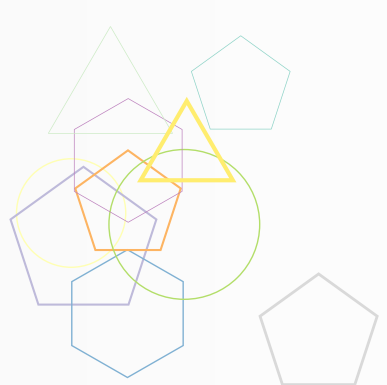[{"shape": "pentagon", "thickness": 0.5, "radius": 0.67, "center": [0.621, 0.773]}, {"shape": "circle", "thickness": 1, "radius": 0.7, "center": [0.184, 0.447]}, {"shape": "pentagon", "thickness": 1.5, "radius": 0.99, "center": [0.215, 0.369]}, {"shape": "hexagon", "thickness": 1, "radius": 0.83, "center": [0.329, 0.185]}, {"shape": "pentagon", "thickness": 1.5, "radius": 0.72, "center": [0.33, 0.466]}, {"shape": "circle", "thickness": 1, "radius": 0.97, "center": [0.476, 0.417]}, {"shape": "pentagon", "thickness": 2, "radius": 0.79, "center": [0.822, 0.13]}, {"shape": "hexagon", "thickness": 0.5, "radius": 0.8, "center": [0.331, 0.583]}, {"shape": "triangle", "thickness": 0.5, "radius": 0.93, "center": [0.285, 0.746]}, {"shape": "triangle", "thickness": 3, "radius": 0.69, "center": [0.482, 0.6]}]